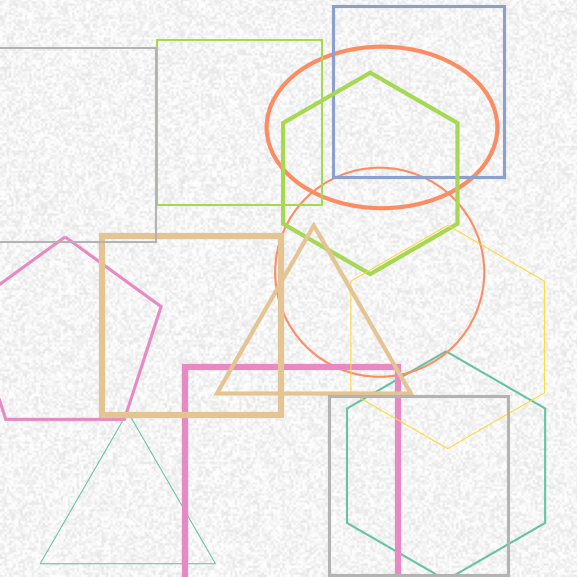[{"shape": "triangle", "thickness": 0.5, "radius": 0.88, "center": [0.221, 0.111]}, {"shape": "hexagon", "thickness": 1, "radius": 0.99, "center": [0.772, 0.193]}, {"shape": "circle", "thickness": 1, "radius": 0.91, "center": [0.657, 0.528]}, {"shape": "oval", "thickness": 2, "radius": 1.0, "center": [0.661, 0.778]}, {"shape": "square", "thickness": 1.5, "radius": 0.74, "center": [0.725, 0.841]}, {"shape": "square", "thickness": 3, "radius": 0.92, "center": [0.505, 0.179]}, {"shape": "pentagon", "thickness": 1.5, "radius": 0.87, "center": [0.113, 0.414]}, {"shape": "hexagon", "thickness": 2, "radius": 0.87, "center": [0.641, 0.699]}, {"shape": "square", "thickness": 1, "radius": 0.71, "center": [0.415, 0.787]}, {"shape": "hexagon", "thickness": 0.5, "radius": 0.97, "center": [0.775, 0.416]}, {"shape": "square", "thickness": 3, "radius": 0.78, "center": [0.332, 0.435]}, {"shape": "triangle", "thickness": 2, "radius": 0.97, "center": [0.543, 0.415]}, {"shape": "square", "thickness": 1.5, "radius": 0.77, "center": [0.725, 0.159]}, {"shape": "square", "thickness": 1, "radius": 0.84, "center": [0.102, 0.747]}]